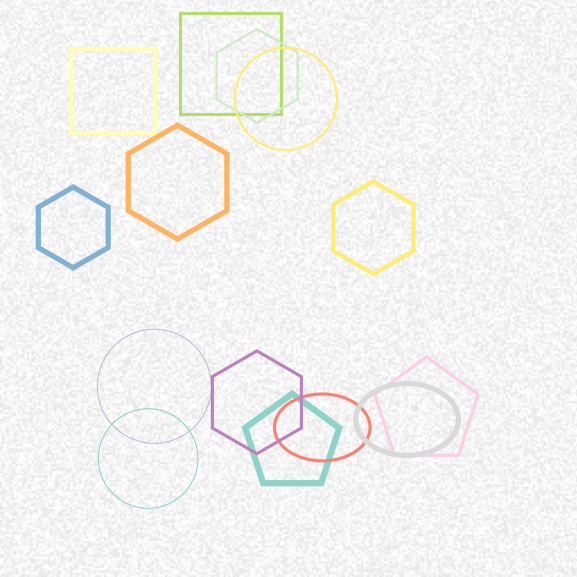[{"shape": "circle", "thickness": 0.5, "radius": 0.43, "center": [0.257, 0.205]}, {"shape": "pentagon", "thickness": 3, "radius": 0.43, "center": [0.506, 0.232]}, {"shape": "square", "thickness": 2, "radius": 0.37, "center": [0.196, 0.842]}, {"shape": "circle", "thickness": 0.5, "radius": 0.49, "center": [0.267, 0.33]}, {"shape": "oval", "thickness": 1.5, "radius": 0.41, "center": [0.558, 0.259]}, {"shape": "hexagon", "thickness": 2.5, "radius": 0.35, "center": [0.127, 0.605]}, {"shape": "hexagon", "thickness": 2.5, "radius": 0.49, "center": [0.307, 0.684]}, {"shape": "square", "thickness": 1.5, "radius": 0.44, "center": [0.399, 0.89]}, {"shape": "pentagon", "thickness": 1.5, "radius": 0.47, "center": [0.738, 0.287]}, {"shape": "oval", "thickness": 2.5, "radius": 0.44, "center": [0.705, 0.273]}, {"shape": "hexagon", "thickness": 1.5, "radius": 0.44, "center": [0.445, 0.302]}, {"shape": "hexagon", "thickness": 1, "radius": 0.41, "center": [0.445, 0.868]}, {"shape": "hexagon", "thickness": 2, "radius": 0.4, "center": [0.647, 0.605]}, {"shape": "circle", "thickness": 1, "radius": 0.44, "center": [0.495, 0.828]}]